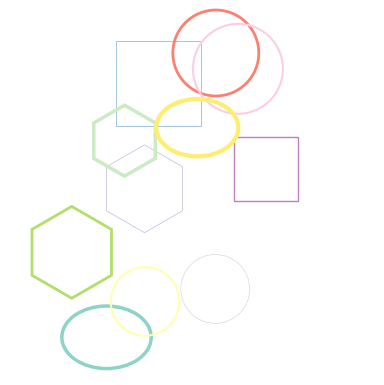[{"shape": "oval", "thickness": 2.5, "radius": 0.58, "center": [0.277, 0.124]}, {"shape": "circle", "thickness": 1.5, "radius": 0.44, "center": [0.377, 0.217]}, {"shape": "hexagon", "thickness": 0.5, "radius": 0.57, "center": [0.375, 0.51]}, {"shape": "circle", "thickness": 2, "radius": 0.56, "center": [0.561, 0.862]}, {"shape": "square", "thickness": 0.5, "radius": 0.56, "center": [0.412, 0.783]}, {"shape": "hexagon", "thickness": 2, "radius": 0.6, "center": [0.186, 0.345]}, {"shape": "circle", "thickness": 1.5, "radius": 0.58, "center": [0.618, 0.821]}, {"shape": "circle", "thickness": 0.5, "radius": 0.45, "center": [0.559, 0.249]}, {"shape": "square", "thickness": 1, "radius": 0.41, "center": [0.691, 0.561]}, {"shape": "hexagon", "thickness": 2.5, "radius": 0.46, "center": [0.323, 0.635]}, {"shape": "oval", "thickness": 3, "radius": 0.53, "center": [0.512, 0.668]}]